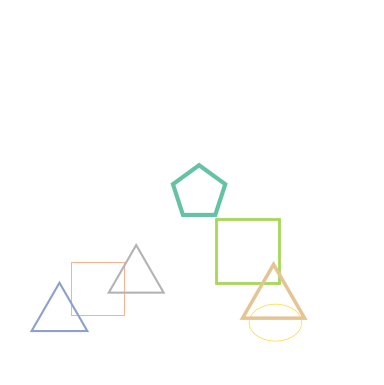[{"shape": "pentagon", "thickness": 3, "radius": 0.36, "center": [0.517, 0.499]}, {"shape": "square", "thickness": 0.5, "radius": 0.34, "center": [0.252, 0.25]}, {"shape": "triangle", "thickness": 1.5, "radius": 0.42, "center": [0.154, 0.182]}, {"shape": "square", "thickness": 2, "radius": 0.41, "center": [0.643, 0.348]}, {"shape": "oval", "thickness": 0.5, "radius": 0.34, "center": [0.715, 0.162]}, {"shape": "triangle", "thickness": 2.5, "radius": 0.47, "center": [0.711, 0.22]}, {"shape": "triangle", "thickness": 1.5, "radius": 0.41, "center": [0.354, 0.281]}]